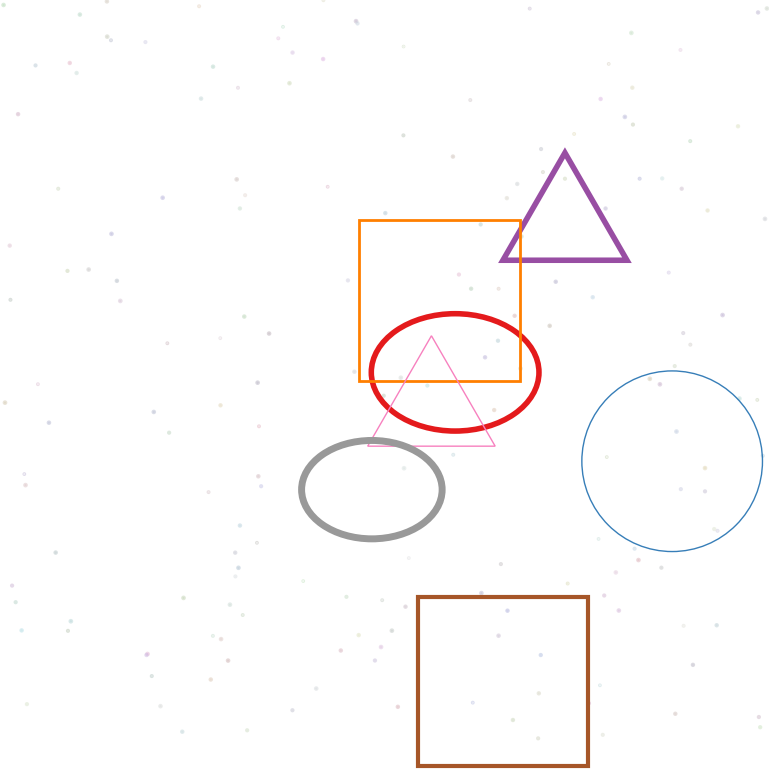[{"shape": "oval", "thickness": 2, "radius": 0.54, "center": [0.591, 0.516]}, {"shape": "circle", "thickness": 0.5, "radius": 0.59, "center": [0.873, 0.401]}, {"shape": "triangle", "thickness": 2, "radius": 0.46, "center": [0.734, 0.709]}, {"shape": "square", "thickness": 1, "radius": 0.52, "center": [0.571, 0.61]}, {"shape": "square", "thickness": 1.5, "radius": 0.55, "center": [0.653, 0.115]}, {"shape": "triangle", "thickness": 0.5, "radius": 0.48, "center": [0.56, 0.468]}, {"shape": "oval", "thickness": 2.5, "radius": 0.46, "center": [0.483, 0.364]}]